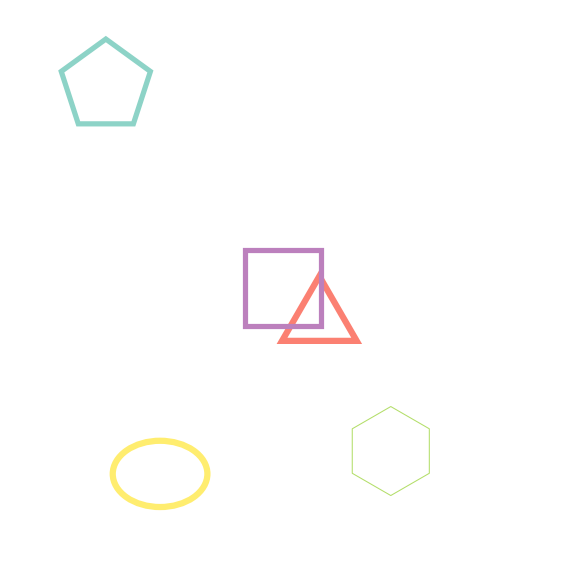[{"shape": "pentagon", "thickness": 2.5, "radius": 0.41, "center": [0.183, 0.85]}, {"shape": "triangle", "thickness": 3, "radius": 0.37, "center": [0.553, 0.446]}, {"shape": "hexagon", "thickness": 0.5, "radius": 0.39, "center": [0.677, 0.218]}, {"shape": "square", "thickness": 2.5, "radius": 0.33, "center": [0.49, 0.5]}, {"shape": "oval", "thickness": 3, "radius": 0.41, "center": [0.277, 0.179]}]